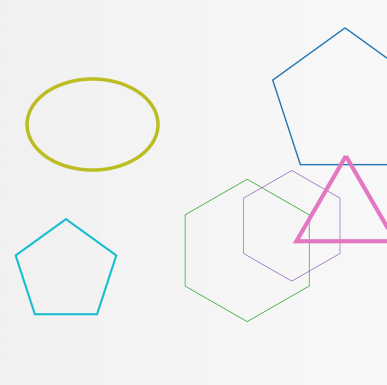[{"shape": "pentagon", "thickness": 1, "radius": 0.98, "center": [0.891, 0.731]}, {"shape": "hexagon", "thickness": 0.5, "radius": 0.92, "center": [0.638, 0.35]}, {"shape": "hexagon", "thickness": 0.5, "radius": 0.72, "center": [0.753, 0.414]}, {"shape": "triangle", "thickness": 3, "radius": 0.74, "center": [0.893, 0.447]}, {"shape": "oval", "thickness": 2.5, "radius": 0.84, "center": [0.239, 0.677]}, {"shape": "pentagon", "thickness": 1.5, "radius": 0.68, "center": [0.17, 0.294]}]